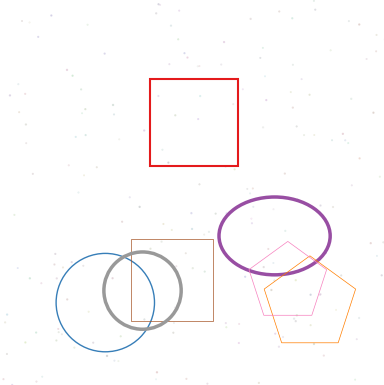[{"shape": "square", "thickness": 1.5, "radius": 0.57, "center": [0.504, 0.682]}, {"shape": "circle", "thickness": 1, "radius": 0.64, "center": [0.274, 0.214]}, {"shape": "oval", "thickness": 2.5, "radius": 0.72, "center": [0.713, 0.387]}, {"shape": "pentagon", "thickness": 0.5, "radius": 0.62, "center": [0.805, 0.211]}, {"shape": "square", "thickness": 0.5, "radius": 0.54, "center": [0.447, 0.273]}, {"shape": "pentagon", "thickness": 0.5, "radius": 0.53, "center": [0.748, 0.267]}, {"shape": "circle", "thickness": 2.5, "radius": 0.5, "center": [0.37, 0.245]}]